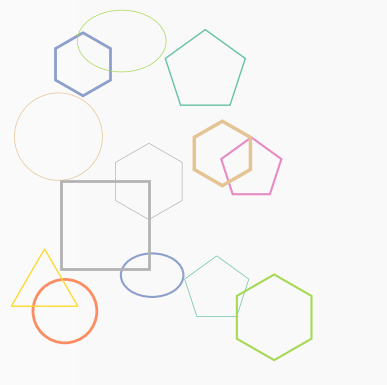[{"shape": "pentagon", "thickness": 1, "radius": 0.54, "center": [0.53, 0.815]}, {"shape": "pentagon", "thickness": 0.5, "radius": 0.44, "center": [0.559, 0.248]}, {"shape": "circle", "thickness": 2, "radius": 0.41, "center": [0.167, 0.192]}, {"shape": "oval", "thickness": 1.5, "radius": 0.4, "center": [0.393, 0.285]}, {"shape": "hexagon", "thickness": 2, "radius": 0.41, "center": [0.214, 0.833]}, {"shape": "pentagon", "thickness": 1.5, "radius": 0.41, "center": [0.649, 0.562]}, {"shape": "hexagon", "thickness": 1.5, "radius": 0.56, "center": [0.708, 0.176]}, {"shape": "oval", "thickness": 0.5, "radius": 0.57, "center": [0.314, 0.893]}, {"shape": "triangle", "thickness": 1, "radius": 0.5, "center": [0.115, 0.254]}, {"shape": "circle", "thickness": 0.5, "radius": 0.57, "center": [0.151, 0.645]}, {"shape": "hexagon", "thickness": 2.5, "radius": 0.42, "center": [0.574, 0.601]}, {"shape": "square", "thickness": 2, "radius": 0.57, "center": [0.271, 0.416]}, {"shape": "hexagon", "thickness": 0.5, "radius": 0.5, "center": [0.384, 0.529]}]